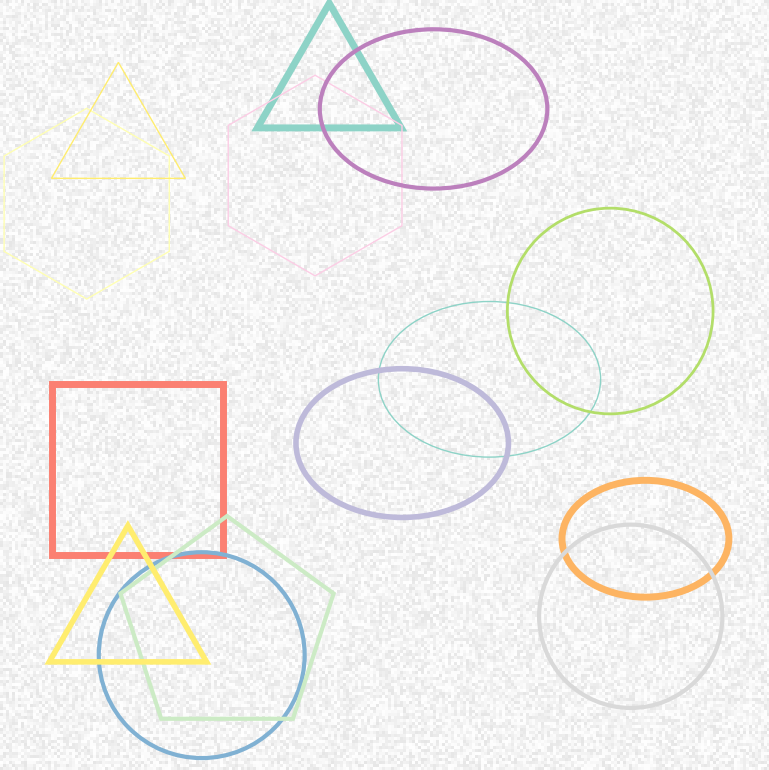[{"shape": "oval", "thickness": 0.5, "radius": 0.72, "center": [0.636, 0.507]}, {"shape": "triangle", "thickness": 2.5, "radius": 0.54, "center": [0.428, 0.888]}, {"shape": "hexagon", "thickness": 0.5, "radius": 0.62, "center": [0.113, 0.735]}, {"shape": "oval", "thickness": 2, "radius": 0.69, "center": [0.522, 0.425]}, {"shape": "square", "thickness": 2.5, "radius": 0.55, "center": [0.178, 0.39]}, {"shape": "circle", "thickness": 1.5, "radius": 0.67, "center": [0.262, 0.149]}, {"shape": "oval", "thickness": 2.5, "radius": 0.54, "center": [0.838, 0.3]}, {"shape": "circle", "thickness": 1, "radius": 0.67, "center": [0.792, 0.596]}, {"shape": "hexagon", "thickness": 0.5, "radius": 0.65, "center": [0.409, 0.772]}, {"shape": "circle", "thickness": 1.5, "radius": 0.6, "center": [0.819, 0.2]}, {"shape": "oval", "thickness": 1.5, "radius": 0.74, "center": [0.563, 0.859]}, {"shape": "pentagon", "thickness": 1.5, "radius": 0.73, "center": [0.295, 0.184]}, {"shape": "triangle", "thickness": 2, "radius": 0.59, "center": [0.166, 0.199]}, {"shape": "triangle", "thickness": 0.5, "radius": 0.5, "center": [0.154, 0.819]}]